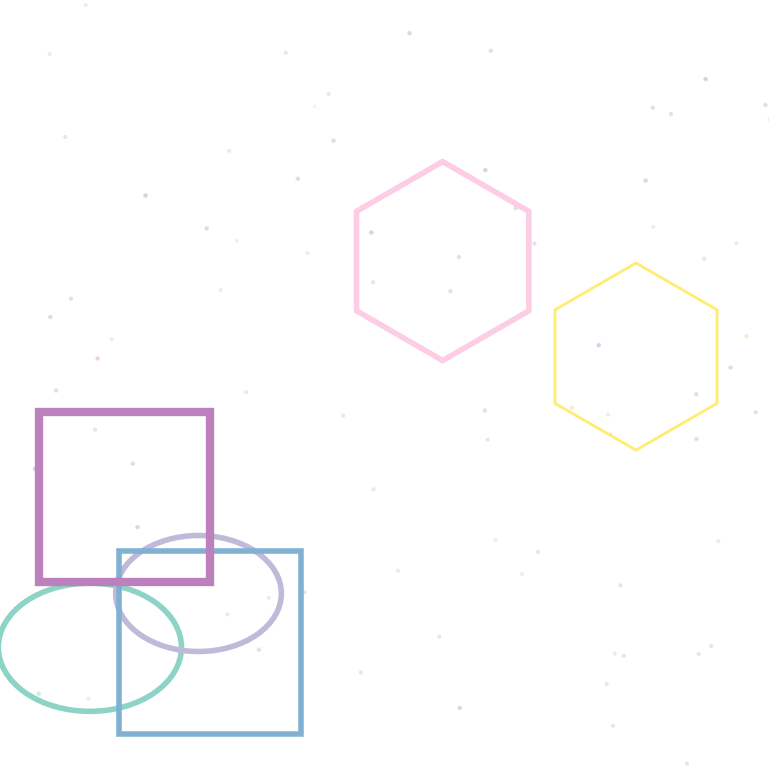[{"shape": "oval", "thickness": 2, "radius": 0.59, "center": [0.117, 0.159]}, {"shape": "oval", "thickness": 2, "radius": 0.54, "center": [0.258, 0.229]}, {"shape": "square", "thickness": 2, "radius": 0.59, "center": [0.272, 0.165]}, {"shape": "hexagon", "thickness": 2, "radius": 0.65, "center": [0.575, 0.661]}, {"shape": "square", "thickness": 3, "radius": 0.55, "center": [0.162, 0.355]}, {"shape": "hexagon", "thickness": 1, "radius": 0.61, "center": [0.826, 0.537]}]